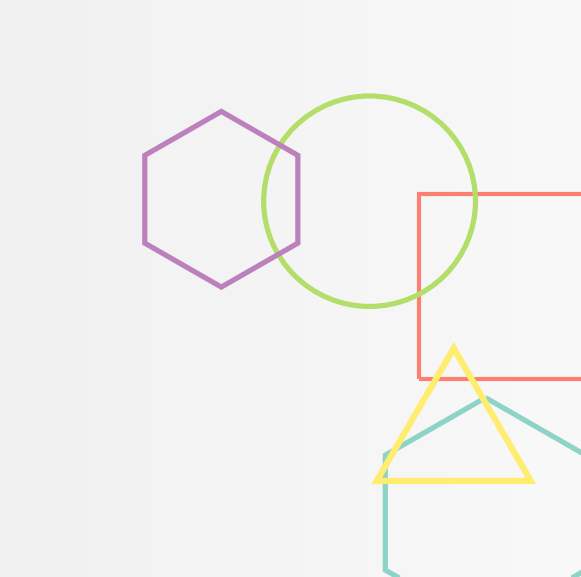[{"shape": "hexagon", "thickness": 2.5, "radius": 0.99, "center": [0.835, 0.112]}, {"shape": "square", "thickness": 2, "radius": 0.8, "center": [0.88, 0.503]}, {"shape": "circle", "thickness": 2.5, "radius": 0.91, "center": [0.636, 0.651]}, {"shape": "hexagon", "thickness": 2.5, "radius": 0.76, "center": [0.381, 0.654]}, {"shape": "triangle", "thickness": 3, "radius": 0.77, "center": [0.781, 0.243]}]